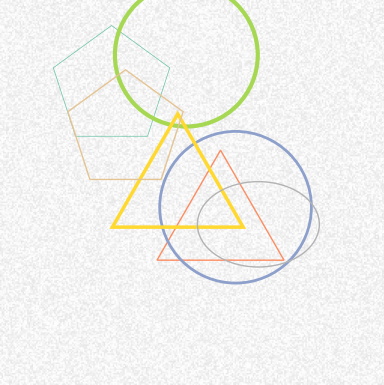[{"shape": "pentagon", "thickness": 0.5, "radius": 0.8, "center": [0.29, 0.775]}, {"shape": "triangle", "thickness": 1, "radius": 0.95, "center": [0.573, 0.419]}, {"shape": "circle", "thickness": 2, "radius": 0.99, "center": [0.612, 0.462]}, {"shape": "circle", "thickness": 3, "radius": 0.93, "center": [0.484, 0.857]}, {"shape": "triangle", "thickness": 2.5, "radius": 0.98, "center": [0.462, 0.508]}, {"shape": "pentagon", "thickness": 1, "radius": 0.79, "center": [0.326, 0.661]}, {"shape": "oval", "thickness": 1, "radius": 0.79, "center": [0.671, 0.417]}]